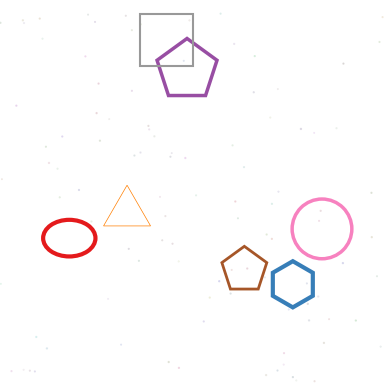[{"shape": "oval", "thickness": 3, "radius": 0.34, "center": [0.18, 0.381]}, {"shape": "hexagon", "thickness": 3, "radius": 0.3, "center": [0.761, 0.262]}, {"shape": "pentagon", "thickness": 2.5, "radius": 0.41, "center": [0.486, 0.818]}, {"shape": "triangle", "thickness": 0.5, "radius": 0.35, "center": [0.33, 0.448]}, {"shape": "pentagon", "thickness": 2, "radius": 0.31, "center": [0.635, 0.299]}, {"shape": "circle", "thickness": 2.5, "radius": 0.39, "center": [0.836, 0.405]}, {"shape": "square", "thickness": 1.5, "radius": 0.34, "center": [0.433, 0.897]}]